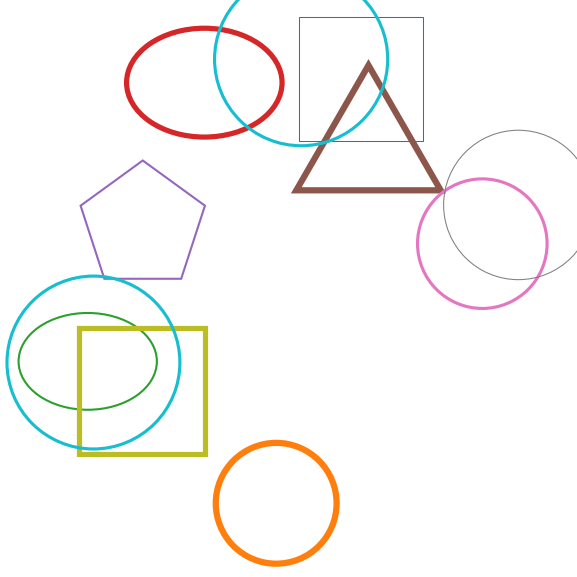[{"shape": "square", "thickness": 0.5, "radius": 0.54, "center": [0.625, 0.862]}, {"shape": "circle", "thickness": 3, "radius": 0.52, "center": [0.478, 0.128]}, {"shape": "oval", "thickness": 1, "radius": 0.6, "center": [0.152, 0.373]}, {"shape": "oval", "thickness": 2.5, "radius": 0.67, "center": [0.354, 0.856]}, {"shape": "pentagon", "thickness": 1, "radius": 0.57, "center": [0.247, 0.608]}, {"shape": "triangle", "thickness": 3, "radius": 0.72, "center": [0.638, 0.742]}, {"shape": "circle", "thickness": 1.5, "radius": 0.56, "center": [0.835, 0.577]}, {"shape": "circle", "thickness": 0.5, "radius": 0.65, "center": [0.898, 0.644]}, {"shape": "square", "thickness": 2.5, "radius": 0.55, "center": [0.246, 0.321]}, {"shape": "circle", "thickness": 1.5, "radius": 0.75, "center": [0.162, 0.371]}, {"shape": "circle", "thickness": 1.5, "radius": 0.75, "center": [0.521, 0.897]}]